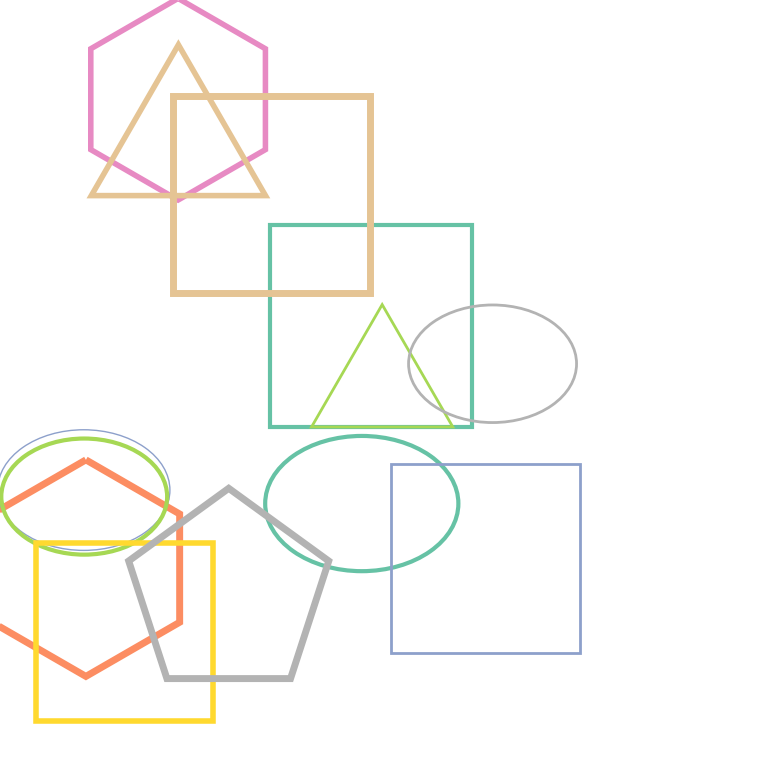[{"shape": "oval", "thickness": 1.5, "radius": 0.63, "center": [0.47, 0.346]}, {"shape": "square", "thickness": 1.5, "radius": 0.66, "center": [0.482, 0.576]}, {"shape": "hexagon", "thickness": 2.5, "radius": 0.7, "center": [0.112, 0.262]}, {"shape": "square", "thickness": 1, "radius": 0.62, "center": [0.63, 0.275]}, {"shape": "oval", "thickness": 0.5, "radius": 0.56, "center": [0.109, 0.364]}, {"shape": "hexagon", "thickness": 2, "radius": 0.65, "center": [0.231, 0.871]}, {"shape": "triangle", "thickness": 1, "radius": 0.53, "center": [0.496, 0.498]}, {"shape": "oval", "thickness": 1.5, "radius": 0.54, "center": [0.109, 0.355]}, {"shape": "square", "thickness": 2, "radius": 0.58, "center": [0.162, 0.179]}, {"shape": "square", "thickness": 2.5, "radius": 0.64, "center": [0.353, 0.748]}, {"shape": "triangle", "thickness": 2, "radius": 0.65, "center": [0.232, 0.811]}, {"shape": "oval", "thickness": 1, "radius": 0.55, "center": [0.64, 0.528]}, {"shape": "pentagon", "thickness": 2.5, "radius": 0.68, "center": [0.297, 0.229]}]